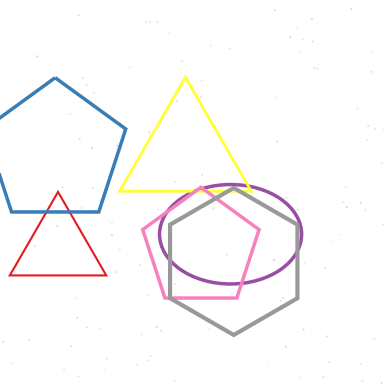[{"shape": "triangle", "thickness": 1.5, "radius": 0.72, "center": [0.151, 0.357]}, {"shape": "pentagon", "thickness": 2.5, "radius": 0.96, "center": [0.143, 0.605]}, {"shape": "oval", "thickness": 2.5, "radius": 0.92, "center": [0.599, 0.392]}, {"shape": "triangle", "thickness": 2, "radius": 0.99, "center": [0.482, 0.602]}, {"shape": "pentagon", "thickness": 2.5, "radius": 0.79, "center": [0.522, 0.354]}, {"shape": "hexagon", "thickness": 3, "radius": 0.95, "center": [0.607, 0.321]}]